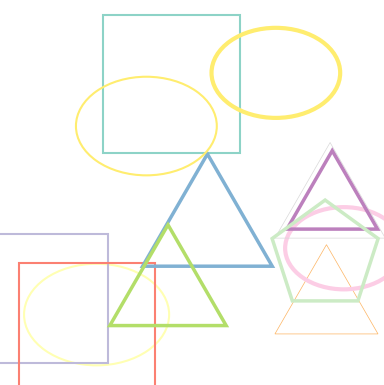[{"shape": "square", "thickness": 1.5, "radius": 0.89, "center": [0.446, 0.782]}, {"shape": "oval", "thickness": 1.5, "radius": 0.94, "center": [0.251, 0.183]}, {"shape": "square", "thickness": 1.5, "radius": 0.84, "center": [0.113, 0.225]}, {"shape": "square", "thickness": 1.5, "radius": 0.89, "center": [0.226, 0.139]}, {"shape": "triangle", "thickness": 2.5, "radius": 0.97, "center": [0.539, 0.406]}, {"shape": "triangle", "thickness": 0.5, "radius": 0.77, "center": [0.848, 0.21]}, {"shape": "triangle", "thickness": 2.5, "radius": 0.87, "center": [0.436, 0.242]}, {"shape": "oval", "thickness": 3, "radius": 0.76, "center": [0.893, 0.355]}, {"shape": "triangle", "thickness": 0.5, "radius": 0.83, "center": [0.857, 0.464]}, {"shape": "triangle", "thickness": 2.5, "radius": 0.68, "center": [0.863, 0.473]}, {"shape": "pentagon", "thickness": 2.5, "radius": 0.72, "center": [0.844, 0.336]}, {"shape": "oval", "thickness": 1.5, "radius": 0.91, "center": [0.38, 0.673]}, {"shape": "oval", "thickness": 3, "radius": 0.84, "center": [0.716, 0.811]}]